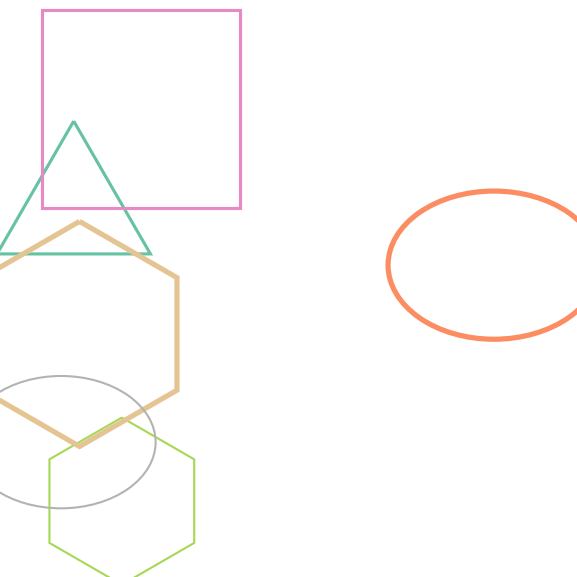[{"shape": "triangle", "thickness": 1.5, "radius": 0.77, "center": [0.128, 0.636]}, {"shape": "oval", "thickness": 2.5, "radius": 0.92, "center": [0.855, 0.54]}, {"shape": "square", "thickness": 1.5, "radius": 0.86, "center": [0.244, 0.81]}, {"shape": "hexagon", "thickness": 1, "radius": 0.72, "center": [0.211, 0.131]}, {"shape": "hexagon", "thickness": 2.5, "radius": 0.97, "center": [0.138, 0.421]}, {"shape": "oval", "thickness": 1, "radius": 0.82, "center": [0.106, 0.233]}]